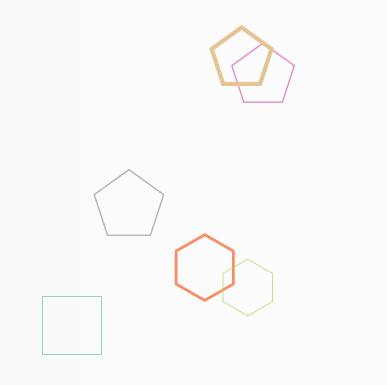[{"shape": "square", "thickness": 0.5, "radius": 0.38, "center": [0.184, 0.156]}, {"shape": "hexagon", "thickness": 2, "radius": 0.43, "center": [0.528, 0.305]}, {"shape": "pentagon", "thickness": 1, "radius": 0.42, "center": [0.679, 0.803]}, {"shape": "hexagon", "thickness": 0.5, "radius": 0.37, "center": [0.639, 0.253]}, {"shape": "pentagon", "thickness": 3, "radius": 0.41, "center": [0.623, 0.848]}, {"shape": "pentagon", "thickness": 1, "radius": 0.47, "center": [0.333, 0.465]}]